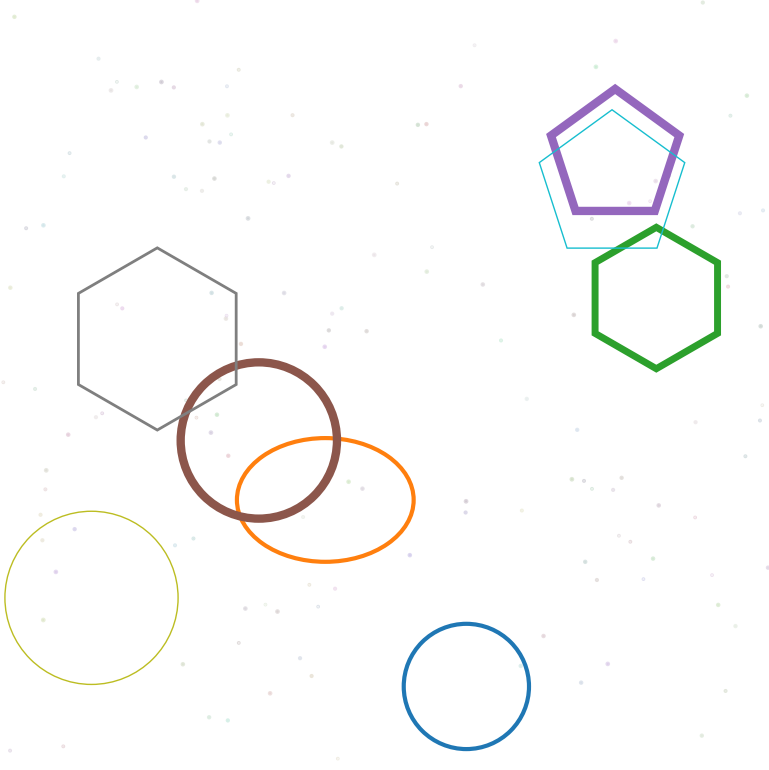[{"shape": "circle", "thickness": 1.5, "radius": 0.41, "center": [0.606, 0.109]}, {"shape": "oval", "thickness": 1.5, "radius": 0.57, "center": [0.422, 0.351]}, {"shape": "hexagon", "thickness": 2.5, "radius": 0.46, "center": [0.852, 0.613]}, {"shape": "pentagon", "thickness": 3, "radius": 0.44, "center": [0.799, 0.797]}, {"shape": "circle", "thickness": 3, "radius": 0.51, "center": [0.336, 0.428]}, {"shape": "hexagon", "thickness": 1, "radius": 0.59, "center": [0.204, 0.56]}, {"shape": "circle", "thickness": 0.5, "radius": 0.56, "center": [0.119, 0.224]}, {"shape": "pentagon", "thickness": 0.5, "radius": 0.5, "center": [0.795, 0.758]}]